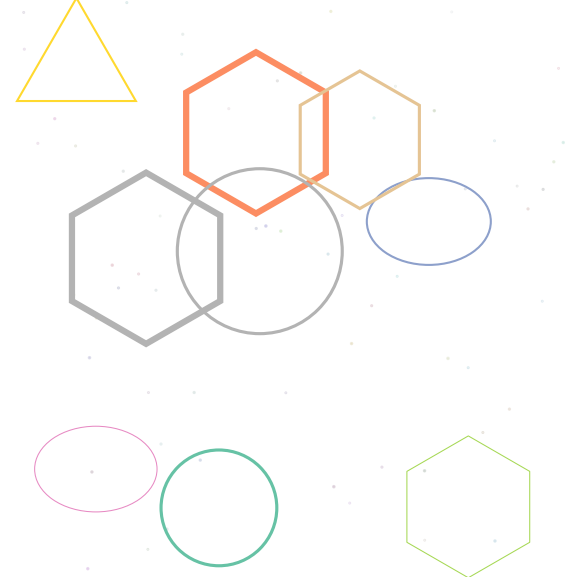[{"shape": "circle", "thickness": 1.5, "radius": 0.5, "center": [0.379, 0.12]}, {"shape": "hexagon", "thickness": 3, "radius": 0.7, "center": [0.443, 0.769]}, {"shape": "oval", "thickness": 1, "radius": 0.54, "center": [0.743, 0.616]}, {"shape": "oval", "thickness": 0.5, "radius": 0.53, "center": [0.166, 0.187]}, {"shape": "hexagon", "thickness": 0.5, "radius": 0.61, "center": [0.811, 0.121]}, {"shape": "triangle", "thickness": 1, "radius": 0.59, "center": [0.132, 0.884]}, {"shape": "hexagon", "thickness": 1.5, "radius": 0.6, "center": [0.623, 0.757]}, {"shape": "circle", "thickness": 1.5, "radius": 0.71, "center": [0.45, 0.564]}, {"shape": "hexagon", "thickness": 3, "radius": 0.74, "center": [0.253, 0.552]}]